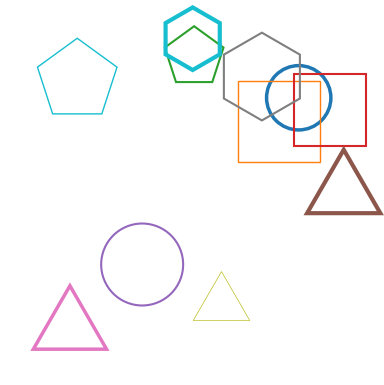[{"shape": "circle", "thickness": 2.5, "radius": 0.42, "center": [0.776, 0.746]}, {"shape": "square", "thickness": 1, "radius": 0.53, "center": [0.724, 0.684]}, {"shape": "pentagon", "thickness": 1.5, "radius": 0.4, "center": [0.504, 0.852]}, {"shape": "square", "thickness": 1.5, "radius": 0.46, "center": [0.857, 0.714]}, {"shape": "circle", "thickness": 1.5, "radius": 0.53, "center": [0.369, 0.313]}, {"shape": "triangle", "thickness": 3, "radius": 0.55, "center": [0.893, 0.501]}, {"shape": "triangle", "thickness": 2.5, "radius": 0.55, "center": [0.182, 0.148]}, {"shape": "hexagon", "thickness": 1.5, "radius": 0.57, "center": [0.68, 0.801]}, {"shape": "triangle", "thickness": 0.5, "radius": 0.42, "center": [0.575, 0.21]}, {"shape": "hexagon", "thickness": 3, "radius": 0.41, "center": [0.5, 0.899]}, {"shape": "pentagon", "thickness": 1, "radius": 0.54, "center": [0.201, 0.792]}]